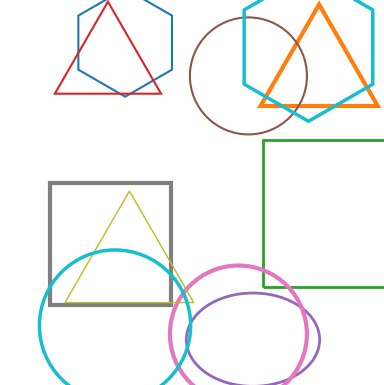[{"shape": "hexagon", "thickness": 1.5, "radius": 0.7, "center": [0.325, 0.889]}, {"shape": "triangle", "thickness": 3, "radius": 0.88, "center": [0.829, 0.813]}, {"shape": "square", "thickness": 2, "radius": 0.96, "center": [0.875, 0.445]}, {"shape": "triangle", "thickness": 1.5, "radius": 0.8, "center": [0.28, 0.836]}, {"shape": "oval", "thickness": 2, "radius": 0.87, "center": [0.657, 0.118]}, {"shape": "circle", "thickness": 1.5, "radius": 0.76, "center": [0.645, 0.803]}, {"shape": "circle", "thickness": 3, "radius": 0.89, "center": [0.619, 0.132]}, {"shape": "square", "thickness": 3, "radius": 0.79, "center": [0.287, 0.366]}, {"shape": "triangle", "thickness": 1, "radius": 0.97, "center": [0.336, 0.311]}, {"shape": "circle", "thickness": 2.5, "radius": 0.98, "center": [0.299, 0.154]}, {"shape": "hexagon", "thickness": 2.5, "radius": 0.96, "center": [0.801, 0.878]}]